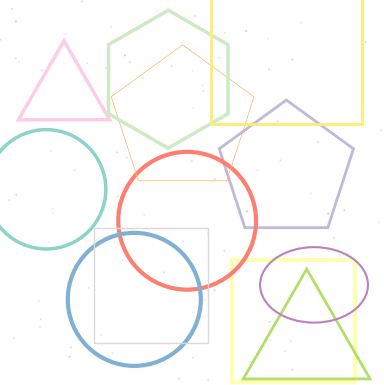[{"shape": "circle", "thickness": 2.5, "radius": 0.77, "center": [0.12, 0.508]}, {"shape": "square", "thickness": 3, "radius": 0.79, "center": [0.763, 0.166]}, {"shape": "pentagon", "thickness": 2, "radius": 0.92, "center": [0.744, 0.557]}, {"shape": "circle", "thickness": 3, "radius": 0.89, "center": [0.486, 0.427]}, {"shape": "circle", "thickness": 3, "radius": 0.86, "center": [0.349, 0.222]}, {"shape": "pentagon", "thickness": 0.5, "radius": 0.98, "center": [0.474, 0.688]}, {"shape": "triangle", "thickness": 2, "radius": 0.95, "center": [0.797, 0.111]}, {"shape": "triangle", "thickness": 2.5, "radius": 0.68, "center": [0.166, 0.757]}, {"shape": "square", "thickness": 1, "radius": 0.75, "center": [0.392, 0.259]}, {"shape": "oval", "thickness": 1.5, "radius": 0.7, "center": [0.816, 0.26]}, {"shape": "hexagon", "thickness": 2.5, "radius": 0.9, "center": [0.437, 0.794]}, {"shape": "square", "thickness": 2, "radius": 0.98, "center": [0.744, 0.873]}]